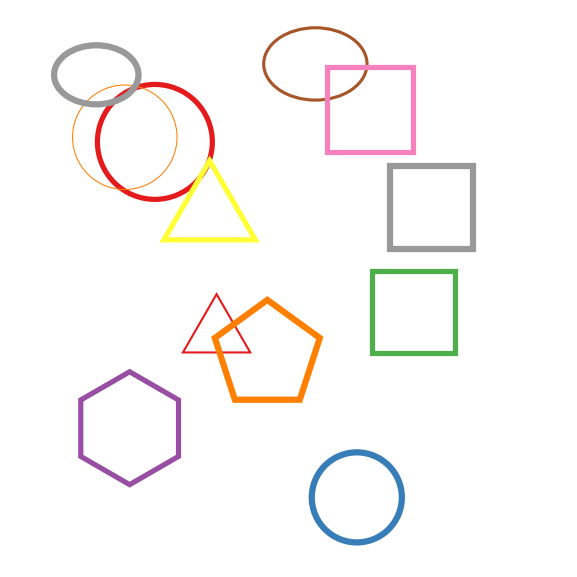[{"shape": "triangle", "thickness": 1, "radius": 0.34, "center": [0.375, 0.422]}, {"shape": "circle", "thickness": 2.5, "radius": 0.5, "center": [0.268, 0.753]}, {"shape": "circle", "thickness": 3, "radius": 0.39, "center": [0.618, 0.138]}, {"shape": "square", "thickness": 2.5, "radius": 0.36, "center": [0.716, 0.459]}, {"shape": "hexagon", "thickness": 2.5, "radius": 0.49, "center": [0.224, 0.258]}, {"shape": "circle", "thickness": 0.5, "radius": 0.45, "center": [0.216, 0.761]}, {"shape": "pentagon", "thickness": 3, "radius": 0.48, "center": [0.463, 0.384]}, {"shape": "triangle", "thickness": 2.5, "radius": 0.46, "center": [0.363, 0.629]}, {"shape": "oval", "thickness": 1.5, "radius": 0.45, "center": [0.546, 0.888]}, {"shape": "square", "thickness": 2.5, "radius": 0.37, "center": [0.64, 0.81]}, {"shape": "oval", "thickness": 3, "radius": 0.37, "center": [0.167, 0.87]}, {"shape": "square", "thickness": 3, "radius": 0.36, "center": [0.747, 0.639]}]